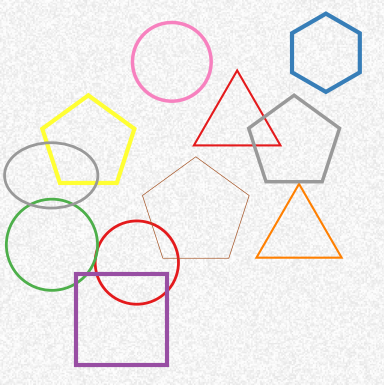[{"shape": "circle", "thickness": 2, "radius": 0.54, "center": [0.355, 0.318]}, {"shape": "triangle", "thickness": 1.5, "radius": 0.65, "center": [0.616, 0.687]}, {"shape": "hexagon", "thickness": 3, "radius": 0.51, "center": [0.847, 0.863]}, {"shape": "circle", "thickness": 2, "radius": 0.59, "center": [0.135, 0.364]}, {"shape": "square", "thickness": 3, "radius": 0.59, "center": [0.317, 0.17]}, {"shape": "triangle", "thickness": 1.5, "radius": 0.64, "center": [0.777, 0.395]}, {"shape": "pentagon", "thickness": 3, "radius": 0.63, "center": [0.229, 0.627]}, {"shape": "pentagon", "thickness": 0.5, "radius": 0.73, "center": [0.509, 0.447]}, {"shape": "circle", "thickness": 2.5, "radius": 0.51, "center": [0.446, 0.839]}, {"shape": "pentagon", "thickness": 2.5, "radius": 0.62, "center": [0.764, 0.628]}, {"shape": "oval", "thickness": 2, "radius": 0.61, "center": [0.133, 0.544]}]